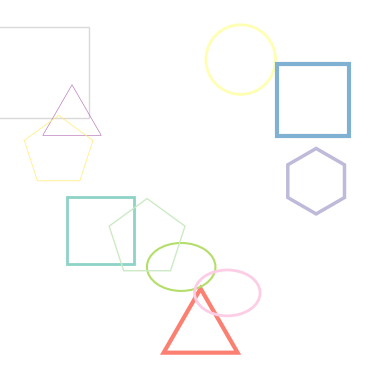[{"shape": "square", "thickness": 2, "radius": 0.43, "center": [0.26, 0.401]}, {"shape": "circle", "thickness": 2, "radius": 0.45, "center": [0.625, 0.845]}, {"shape": "hexagon", "thickness": 2.5, "radius": 0.43, "center": [0.821, 0.529]}, {"shape": "triangle", "thickness": 3, "radius": 0.55, "center": [0.521, 0.139]}, {"shape": "square", "thickness": 3, "radius": 0.47, "center": [0.812, 0.741]}, {"shape": "oval", "thickness": 1.5, "radius": 0.44, "center": [0.471, 0.307]}, {"shape": "oval", "thickness": 2, "radius": 0.43, "center": [0.59, 0.239]}, {"shape": "square", "thickness": 1, "radius": 0.59, "center": [0.114, 0.811]}, {"shape": "triangle", "thickness": 0.5, "radius": 0.44, "center": [0.187, 0.692]}, {"shape": "pentagon", "thickness": 1, "radius": 0.52, "center": [0.382, 0.381]}, {"shape": "pentagon", "thickness": 0.5, "radius": 0.47, "center": [0.152, 0.606]}]